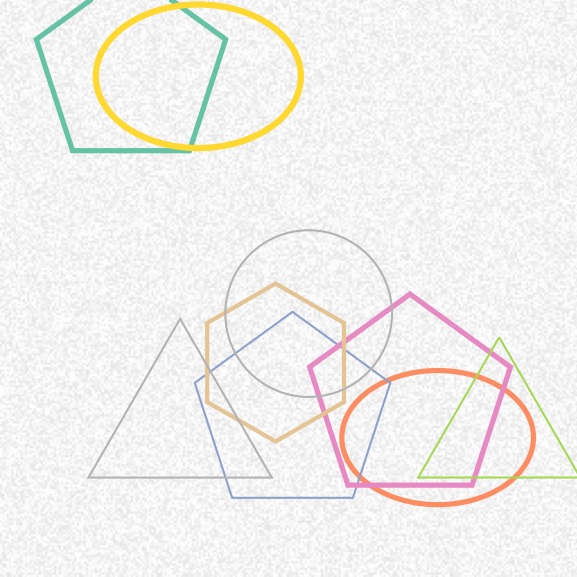[{"shape": "pentagon", "thickness": 2.5, "radius": 0.86, "center": [0.227, 0.878]}, {"shape": "oval", "thickness": 2.5, "radius": 0.83, "center": [0.758, 0.241]}, {"shape": "pentagon", "thickness": 1, "radius": 0.89, "center": [0.507, 0.281]}, {"shape": "pentagon", "thickness": 2.5, "radius": 0.91, "center": [0.71, 0.307]}, {"shape": "triangle", "thickness": 1, "radius": 0.81, "center": [0.864, 0.253]}, {"shape": "oval", "thickness": 3, "radius": 0.89, "center": [0.343, 0.867]}, {"shape": "hexagon", "thickness": 2, "radius": 0.68, "center": [0.477, 0.371]}, {"shape": "circle", "thickness": 1, "radius": 0.72, "center": [0.534, 0.456]}, {"shape": "triangle", "thickness": 1, "radius": 0.92, "center": [0.312, 0.264]}]